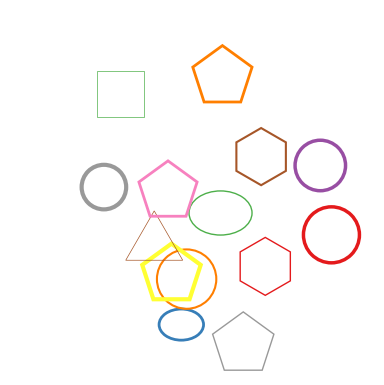[{"shape": "circle", "thickness": 2.5, "radius": 0.36, "center": [0.861, 0.39]}, {"shape": "hexagon", "thickness": 1, "radius": 0.38, "center": [0.689, 0.308]}, {"shape": "oval", "thickness": 2, "radius": 0.29, "center": [0.471, 0.157]}, {"shape": "oval", "thickness": 1, "radius": 0.41, "center": [0.573, 0.447]}, {"shape": "square", "thickness": 0.5, "radius": 0.3, "center": [0.313, 0.755]}, {"shape": "circle", "thickness": 2.5, "radius": 0.33, "center": [0.832, 0.57]}, {"shape": "circle", "thickness": 1.5, "radius": 0.39, "center": [0.485, 0.275]}, {"shape": "pentagon", "thickness": 2, "radius": 0.4, "center": [0.578, 0.801]}, {"shape": "pentagon", "thickness": 3, "radius": 0.4, "center": [0.445, 0.287]}, {"shape": "hexagon", "thickness": 1.5, "radius": 0.37, "center": [0.678, 0.593]}, {"shape": "triangle", "thickness": 0.5, "radius": 0.43, "center": [0.401, 0.367]}, {"shape": "pentagon", "thickness": 2, "radius": 0.4, "center": [0.436, 0.503]}, {"shape": "pentagon", "thickness": 1, "radius": 0.42, "center": [0.632, 0.106]}, {"shape": "circle", "thickness": 3, "radius": 0.29, "center": [0.27, 0.514]}]